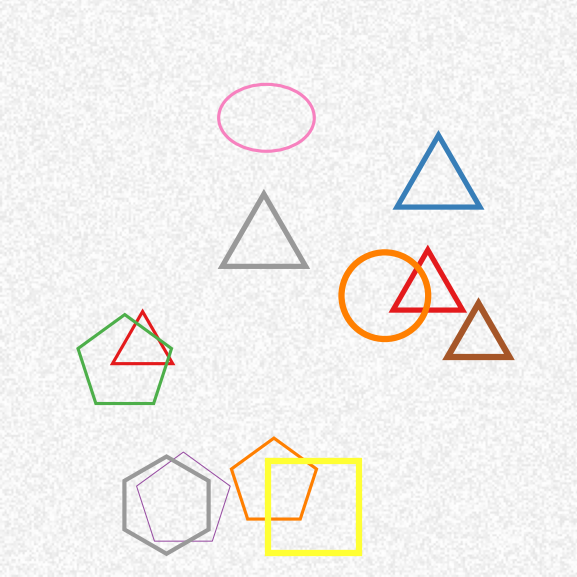[{"shape": "triangle", "thickness": 1.5, "radius": 0.3, "center": [0.247, 0.4]}, {"shape": "triangle", "thickness": 2.5, "radius": 0.35, "center": [0.741, 0.497]}, {"shape": "triangle", "thickness": 2.5, "radius": 0.41, "center": [0.759, 0.682]}, {"shape": "pentagon", "thickness": 1.5, "radius": 0.43, "center": [0.216, 0.369]}, {"shape": "pentagon", "thickness": 0.5, "radius": 0.43, "center": [0.318, 0.131]}, {"shape": "pentagon", "thickness": 1.5, "radius": 0.39, "center": [0.474, 0.163]}, {"shape": "circle", "thickness": 3, "radius": 0.38, "center": [0.666, 0.487]}, {"shape": "square", "thickness": 3, "radius": 0.4, "center": [0.543, 0.122]}, {"shape": "triangle", "thickness": 3, "radius": 0.31, "center": [0.829, 0.412]}, {"shape": "oval", "thickness": 1.5, "radius": 0.41, "center": [0.461, 0.795]}, {"shape": "triangle", "thickness": 2.5, "radius": 0.42, "center": [0.457, 0.58]}, {"shape": "hexagon", "thickness": 2, "radius": 0.42, "center": [0.288, 0.124]}]